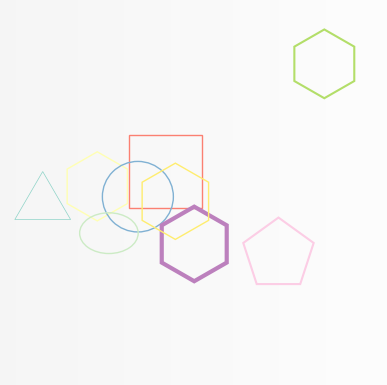[{"shape": "triangle", "thickness": 0.5, "radius": 0.42, "center": [0.11, 0.471]}, {"shape": "hexagon", "thickness": 1, "radius": 0.45, "center": [0.251, 0.516]}, {"shape": "square", "thickness": 1, "radius": 0.47, "center": [0.428, 0.553]}, {"shape": "circle", "thickness": 1, "radius": 0.46, "center": [0.356, 0.489]}, {"shape": "hexagon", "thickness": 1.5, "radius": 0.45, "center": [0.837, 0.834]}, {"shape": "pentagon", "thickness": 1.5, "radius": 0.48, "center": [0.719, 0.339]}, {"shape": "hexagon", "thickness": 3, "radius": 0.48, "center": [0.501, 0.366]}, {"shape": "oval", "thickness": 1, "radius": 0.38, "center": [0.281, 0.394]}, {"shape": "hexagon", "thickness": 1, "radius": 0.5, "center": [0.453, 0.477]}]